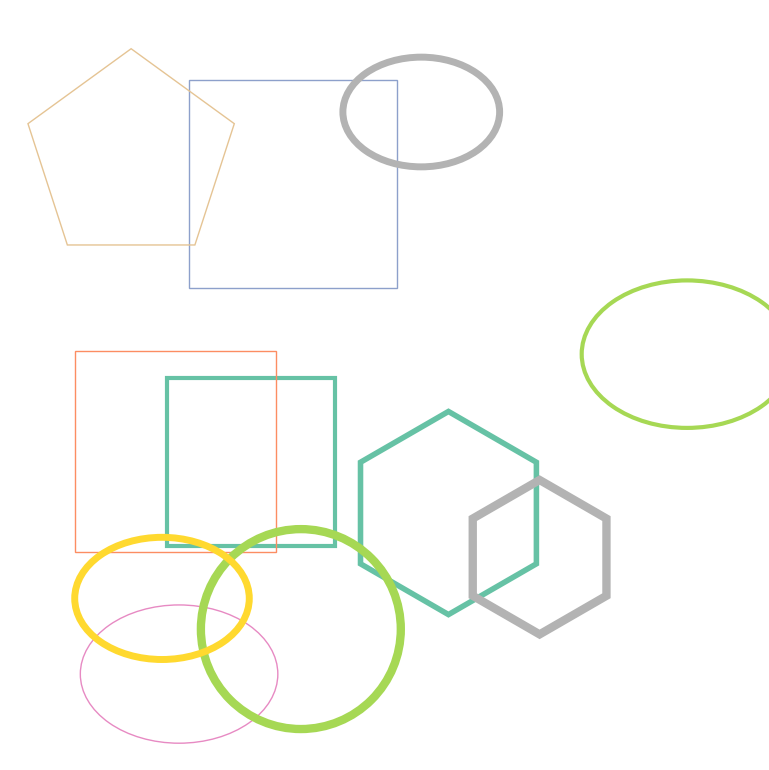[{"shape": "hexagon", "thickness": 2, "radius": 0.66, "center": [0.582, 0.334]}, {"shape": "square", "thickness": 1.5, "radius": 0.55, "center": [0.326, 0.4]}, {"shape": "square", "thickness": 0.5, "radius": 0.65, "center": [0.228, 0.414]}, {"shape": "square", "thickness": 0.5, "radius": 0.67, "center": [0.38, 0.761]}, {"shape": "oval", "thickness": 0.5, "radius": 0.64, "center": [0.233, 0.125]}, {"shape": "oval", "thickness": 1.5, "radius": 0.68, "center": [0.892, 0.54]}, {"shape": "circle", "thickness": 3, "radius": 0.65, "center": [0.391, 0.183]}, {"shape": "oval", "thickness": 2.5, "radius": 0.57, "center": [0.21, 0.223]}, {"shape": "pentagon", "thickness": 0.5, "radius": 0.7, "center": [0.17, 0.796]}, {"shape": "hexagon", "thickness": 3, "radius": 0.5, "center": [0.701, 0.276]}, {"shape": "oval", "thickness": 2.5, "radius": 0.51, "center": [0.547, 0.855]}]